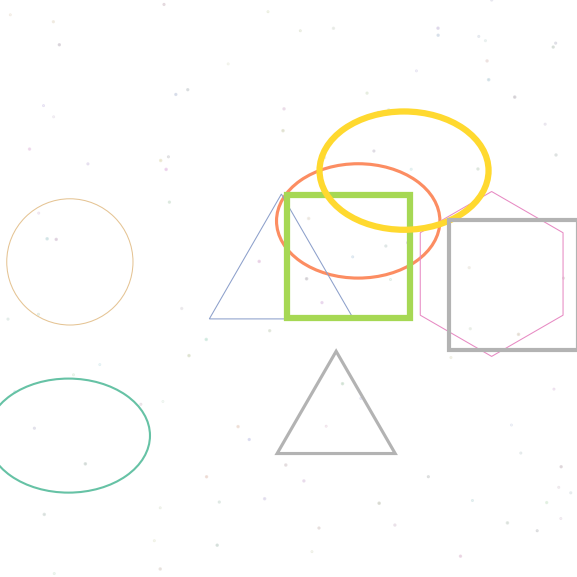[{"shape": "oval", "thickness": 1, "radius": 0.71, "center": [0.119, 0.245]}, {"shape": "oval", "thickness": 1.5, "radius": 0.71, "center": [0.62, 0.617]}, {"shape": "triangle", "thickness": 0.5, "radius": 0.72, "center": [0.487, 0.519]}, {"shape": "hexagon", "thickness": 0.5, "radius": 0.71, "center": [0.851, 0.525]}, {"shape": "square", "thickness": 3, "radius": 0.53, "center": [0.603, 0.555]}, {"shape": "oval", "thickness": 3, "radius": 0.73, "center": [0.7, 0.704]}, {"shape": "circle", "thickness": 0.5, "radius": 0.55, "center": [0.121, 0.546]}, {"shape": "triangle", "thickness": 1.5, "radius": 0.59, "center": [0.582, 0.273]}, {"shape": "square", "thickness": 2, "radius": 0.56, "center": [0.889, 0.506]}]